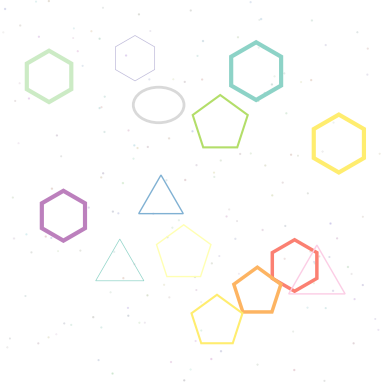[{"shape": "hexagon", "thickness": 3, "radius": 0.37, "center": [0.665, 0.815]}, {"shape": "triangle", "thickness": 0.5, "radius": 0.36, "center": [0.311, 0.307]}, {"shape": "pentagon", "thickness": 1, "radius": 0.37, "center": [0.477, 0.342]}, {"shape": "hexagon", "thickness": 0.5, "radius": 0.29, "center": [0.351, 0.849]}, {"shape": "hexagon", "thickness": 2.5, "radius": 0.33, "center": [0.765, 0.31]}, {"shape": "triangle", "thickness": 1, "radius": 0.33, "center": [0.418, 0.479]}, {"shape": "pentagon", "thickness": 2.5, "radius": 0.32, "center": [0.668, 0.242]}, {"shape": "pentagon", "thickness": 1.5, "radius": 0.38, "center": [0.572, 0.678]}, {"shape": "triangle", "thickness": 1, "radius": 0.42, "center": [0.823, 0.279]}, {"shape": "oval", "thickness": 2, "radius": 0.33, "center": [0.412, 0.727]}, {"shape": "hexagon", "thickness": 3, "radius": 0.32, "center": [0.165, 0.44]}, {"shape": "hexagon", "thickness": 3, "radius": 0.33, "center": [0.127, 0.802]}, {"shape": "pentagon", "thickness": 1.5, "radius": 0.35, "center": [0.564, 0.165]}, {"shape": "hexagon", "thickness": 3, "radius": 0.38, "center": [0.88, 0.627]}]